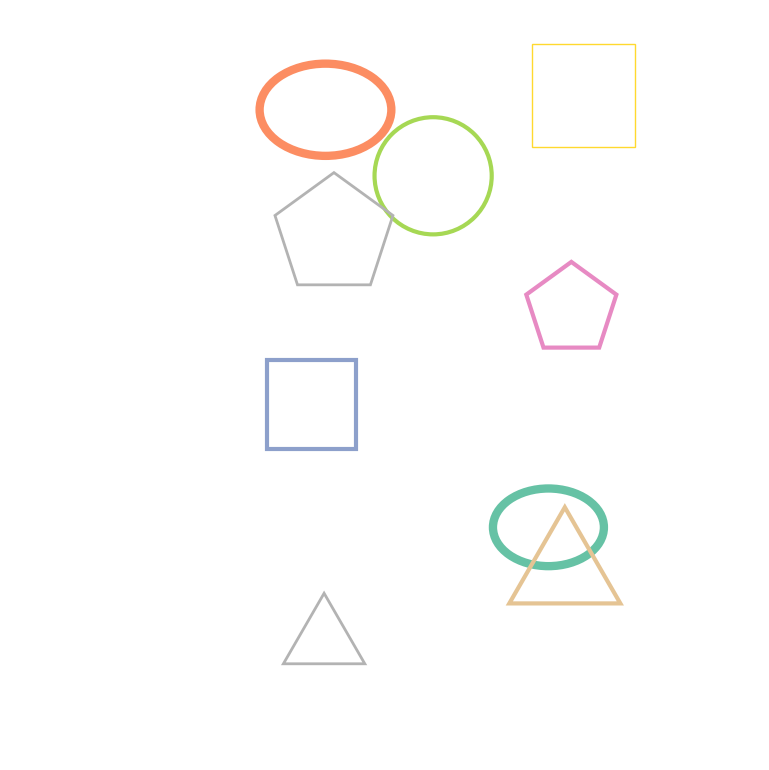[{"shape": "oval", "thickness": 3, "radius": 0.36, "center": [0.712, 0.315]}, {"shape": "oval", "thickness": 3, "radius": 0.43, "center": [0.423, 0.857]}, {"shape": "square", "thickness": 1.5, "radius": 0.29, "center": [0.404, 0.474]}, {"shape": "pentagon", "thickness": 1.5, "radius": 0.31, "center": [0.742, 0.598]}, {"shape": "circle", "thickness": 1.5, "radius": 0.38, "center": [0.563, 0.772]}, {"shape": "square", "thickness": 0.5, "radius": 0.34, "center": [0.757, 0.876]}, {"shape": "triangle", "thickness": 1.5, "radius": 0.42, "center": [0.734, 0.258]}, {"shape": "triangle", "thickness": 1, "radius": 0.31, "center": [0.421, 0.168]}, {"shape": "pentagon", "thickness": 1, "radius": 0.4, "center": [0.434, 0.695]}]